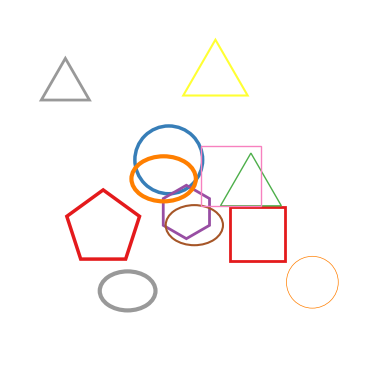[{"shape": "square", "thickness": 2, "radius": 0.35, "center": [0.668, 0.393]}, {"shape": "pentagon", "thickness": 2.5, "radius": 0.5, "center": [0.268, 0.407]}, {"shape": "circle", "thickness": 2.5, "radius": 0.44, "center": [0.438, 0.585]}, {"shape": "triangle", "thickness": 1, "radius": 0.46, "center": [0.652, 0.511]}, {"shape": "hexagon", "thickness": 2, "radius": 0.35, "center": [0.484, 0.449]}, {"shape": "oval", "thickness": 3, "radius": 0.42, "center": [0.425, 0.536]}, {"shape": "circle", "thickness": 0.5, "radius": 0.34, "center": [0.811, 0.267]}, {"shape": "triangle", "thickness": 1.5, "radius": 0.48, "center": [0.56, 0.8]}, {"shape": "oval", "thickness": 1.5, "radius": 0.37, "center": [0.505, 0.415]}, {"shape": "square", "thickness": 1, "radius": 0.39, "center": [0.6, 0.544]}, {"shape": "triangle", "thickness": 2, "radius": 0.36, "center": [0.17, 0.776]}, {"shape": "oval", "thickness": 3, "radius": 0.36, "center": [0.331, 0.244]}]